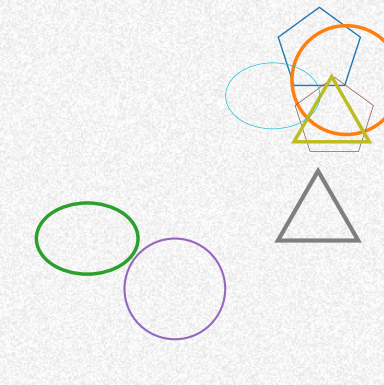[{"shape": "pentagon", "thickness": 1, "radius": 0.56, "center": [0.829, 0.869]}, {"shape": "circle", "thickness": 2.5, "radius": 0.71, "center": [0.9, 0.792]}, {"shape": "oval", "thickness": 2.5, "radius": 0.66, "center": [0.227, 0.38]}, {"shape": "circle", "thickness": 1.5, "radius": 0.65, "center": [0.454, 0.25]}, {"shape": "pentagon", "thickness": 0.5, "radius": 0.53, "center": [0.868, 0.693]}, {"shape": "triangle", "thickness": 3, "radius": 0.6, "center": [0.826, 0.436]}, {"shape": "triangle", "thickness": 2.5, "radius": 0.56, "center": [0.861, 0.688]}, {"shape": "oval", "thickness": 0.5, "radius": 0.61, "center": [0.709, 0.751]}]